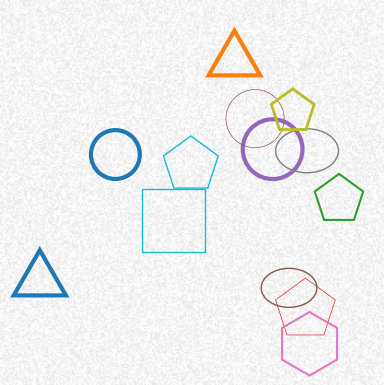[{"shape": "circle", "thickness": 3, "radius": 0.32, "center": [0.3, 0.599]}, {"shape": "triangle", "thickness": 3, "radius": 0.39, "center": [0.103, 0.272]}, {"shape": "triangle", "thickness": 3, "radius": 0.39, "center": [0.609, 0.843]}, {"shape": "pentagon", "thickness": 1.5, "radius": 0.33, "center": [0.881, 0.482]}, {"shape": "pentagon", "thickness": 0.5, "radius": 0.41, "center": [0.793, 0.196]}, {"shape": "circle", "thickness": 3, "radius": 0.39, "center": [0.708, 0.613]}, {"shape": "oval", "thickness": 1, "radius": 0.36, "center": [0.751, 0.252]}, {"shape": "circle", "thickness": 0.5, "radius": 0.38, "center": [0.663, 0.692]}, {"shape": "hexagon", "thickness": 1.5, "radius": 0.41, "center": [0.804, 0.107]}, {"shape": "oval", "thickness": 1, "radius": 0.41, "center": [0.797, 0.608]}, {"shape": "pentagon", "thickness": 2, "radius": 0.29, "center": [0.76, 0.711]}, {"shape": "square", "thickness": 1, "radius": 0.41, "center": [0.45, 0.427]}, {"shape": "pentagon", "thickness": 1, "radius": 0.37, "center": [0.496, 0.572]}]